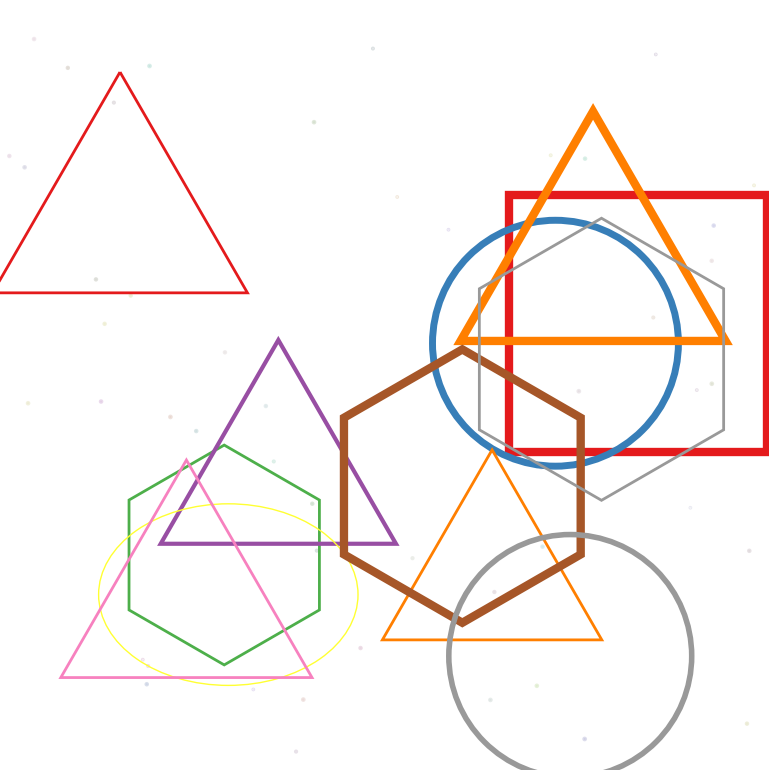[{"shape": "triangle", "thickness": 1, "radius": 0.96, "center": [0.156, 0.715]}, {"shape": "square", "thickness": 3, "radius": 0.84, "center": [0.829, 0.58]}, {"shape": "circle", "thickness": 2.5, "radius": 0.8, "center": [0.721, 0.554]}, {"shape": "hexagon", "thickness": 1, "radius": 0.71, "center": [0.291, 0.279]}, {"shape": "triangle", "thickness": 1.5, "radius": 0.88, "center": [0.361, 0.382]}, {"shape": "triangle", "thickness": 1, "radius": 0.82, "center": [0.639, 0.251]}, {"shape": "triangle", "thickness": 3, "radius": 0.99, "center": [0.77, 0.657]}, {"shape": "oval", "thickness": 0.5, "radius": 0.84, "center": [0.297, 0.228]}, {"shape": "hexagon", "thickness": 3, "radius": 0.89, "center": [0.6, 0.369]}, {"shape": "triangle", "thickness": 1, "radius": 0.94, "center": [0.242, 0.214]}, {"shape": "circle", "thickness": 2, "radius": 0.79, "center": [0.741, 0.148]}, {"shape": "hexagon", "thickness": 1, "radius": 0.92, "center": [0.781, 0.533]}]